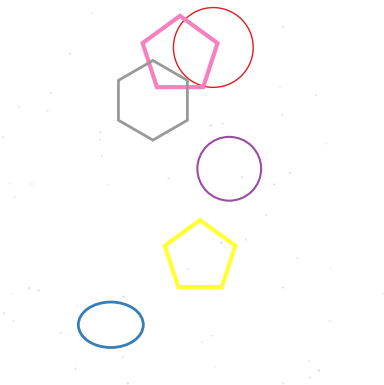[{"shape": "circle", "thickness": 1, "radius": 0.52, "center": [0.554, 0.877]}, {"shape": "oval", "thickness": 2, "radius": 0.42, "center": [0.288, 0.156]}, {"shape": "circle", "thickness": 1.5, "radius": 0.41, "center": [0.595, 0.562]}, {"shape": "pentagon", "thickness": 3, "radius": 0.48, "center": [0.52, 0.332]}, {"shape": "pentagon", "thickness": 3, "radius": 0.51, "center": [0.468, 0.856]}, {"shape": "hexagon", "thickness": 2, "radius": 0.52, "center": [0.397, 0.739]}]